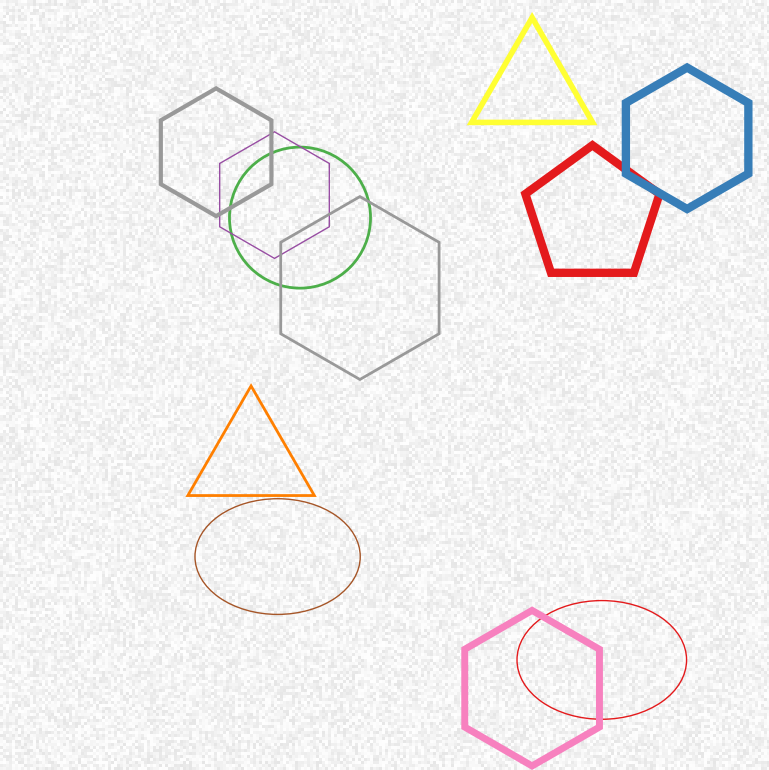[{"shape": "oval", "thickness": 0.5, "radius": 0.55, "center": [0.782, 0.143]}, {"shape": "pentagon", "thickness": 3, "radius": 0.46, "center": [0.769, 0.72]}, {"shape": "hexagon", "thickness": 3, "radius": 0.46, "center": [0.892, 0.82]}, {"shape": "circle", "thickness": 1, "radius": 0.46, "center": [0.39, 0.717]}, {"shape": "hexagon", "thickness": 0.5, "radius": 0.41, "center": [0.356, 0.747]}, {"shape": "triangle", "thickness": 1, "radius": 0.47, "center": [0.326, 0.404]}, {"shape": "triangle", "thickness": 2, "radius": 0.45, "center": [0.691, 0.886]}, {"shape": "oval", "thickness": 0.5, "radius": 0.54, "center": [0.361, 0.277]}, {"shape": "hexagon", "thickness": 2.5, "radius": 0.5, "center": [0.691, 0.106]}, {"shape": "hexagon", "thickness": 1, "radius": 0.59, "center": [0.467, 0.626]}, {"shape": "hexagon", "thickness": 1.5, "radius": 0.41, "center": [0.281, 0.802]}]